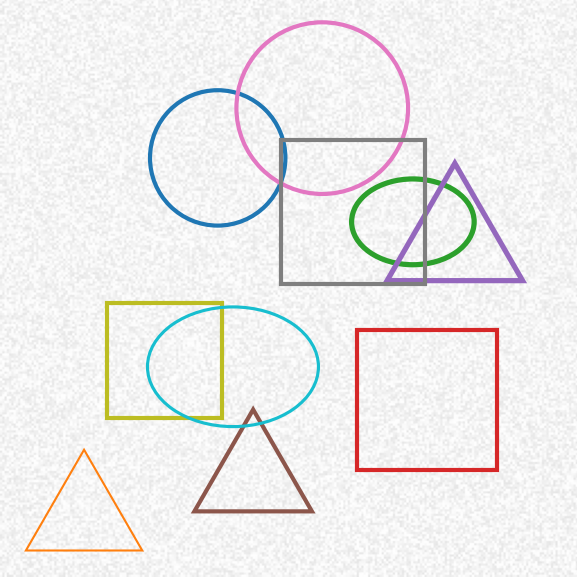[{"shape": "circle", "thickness": 2, "radius": 0.59, "center": [0.377, 0.726]}, {"shape": "triangle", "thickness": 1, "radius": 0.58, "center": [0.146, 0.104]}, {"shape": "oval", "thickness": 2.5, "radius": 0.53, "center": [0.715, 0.615]}, {"shape": "square", "thickness": 2, "radius": 0.61, "center": [0.74, 0.306]}, {"shape": "triangle", "thickness": 2.5, "radius": 0.68, "center": [0.788, 0.581]}, {"shape": "triangle", "thickness": 2, "radius": 0.59, "center": [0.438, 0.172]}, {"shape": "circle", "thickness": 2, "radius": 0.74, "center": [0.558, 0.812]}, {"shape": "square", "thickness": 2, "radius": 0.62, "center": [0.611, 0.632]}, {"shape": "square", "thickness": 2, "radius": 0.5, "center": [0.285, 0.375]}, {"shape": "oval", "thickness": 1.5, "radius": 0.74, "center": [0.403, 0.364]}]